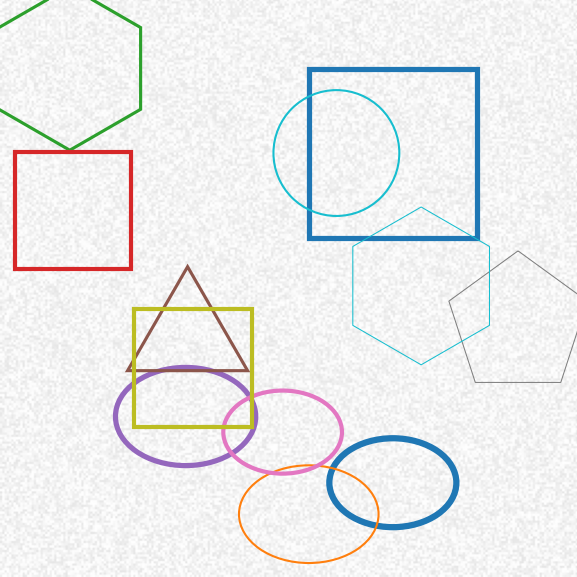[{"shape": "oval", "thickness": 3, "radius": 0.55, "center": [0.68, 0.163]}, {"shape": "square", "thickness": 2.5, "radius": 0.73, "center": [0.68, 0.734]}, {"shape": "oval", "thickness": 1, "radius": 0.6, "center": [0.535, 0.109]}, {"shape": "hexagon", "thickness": 1.5, "radius": 0.71, "center": [0.121, 0.881]}, {"shape": "square", "thickness": 2, "radius": 0.51, "center": [0.126, 0.635]}, {"shape": "oval", "thickness": 2.5, "radius": 0.61, "center": [0.321, 0.278]}, {"shape": "triangle", "thickness": 1.5, "radius": 0.6, "center": [0.325, 0.417]}, {"shape": "oval", "thickness": 2, "radius": 0.51, "center": [0.489, 0.251]}, {"shape": "pentagon", "thickness": 0.5, "radius": 0.63, "center": [0.897, 0.439]}, {"shape": "square", "thickness": 2, "radius": 0.51, "center": [0.334, 0.362]}, {"shape": "hexagon", "thickness": 0.5, "radius": 0.68, "center": [0.729, 0.504]}, {"shape": "circle", "thickness": 1, "radius": 0.54, "center": [0.582, 0.734]}]